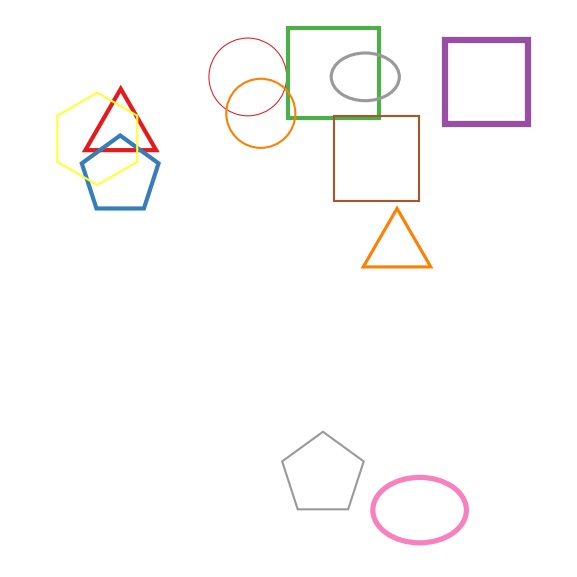[{"shape": "triangle", "thickness": 2, "radius": 0.35, "center": [0.209, 0.775]}, {"shape": "circle", "thickness": 0.5, "radius": 0.34, "center": [0.429, 0.866]}, {"shape": "pentagon", "thickness": 2, "radius": 0.35, "center": [0.208, 0.695]}, {"shape": "square", "thickness": 2, "radius": 0.39, "center": [0.577, 0.873]}, {"shape": "square", "thickness": 3, "radius": 0.36, "center": [0.843, 0.857]}, {"shape": "triangle", "thickness": 1.5, "radius": 0.34, "center": [0.687, 0.571]}, {"shape": "circle", "thickness": 1, "radius": 0.3, "center": [0.452, 0.803]}, {"shape": "hexagon", "thickness": 1, "radius": 0.4, "center": [0.168, 0.759]}, {"shape": "square", "thickness": 1, "radius": 0.37, "center": [0.652, 0.724]}, {"shape": "oval", "thickness": 2.5, "radius": 0.4, "center": [0.727, 0.116]}, {"shape": "pentagon", "thickness": 1, "radius": 0.37, "center": [0.559, 0.177]}, {"shape": "oval", "thickness": 1.5, "radius": 0.29, "center": [0.633, 0.866]}]